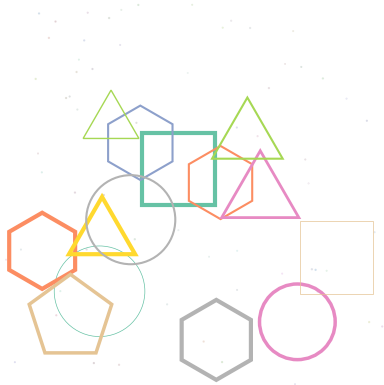[{"shape": "circle", "thickness": 0.5, "radius": 0.59, "center": [0.259, 0.243]}, {"shape": "square", "thickness": 3, "radius": 0.47, "center": [0.463, 0.561]}, {"shape": "hexagon", "thickness": 3, "radius": 0.49, "center": [0.11, 0.348]}, {"shape": "hexagon", "thickness": 1.5, "radius": 0.48, "center": [0.573, 0.526]}, {"shape": "hexagon", "thickness": 1.5, "radius": 0.48, "center": [0.364, 0.629]}, {"shape": "triangle", "thickness": 2, "radius": 0.58, "center": [0.676, 0.493]}, {"shape": "circle", "thickness": 2.5, "radius": 0.49, "center": [0.772, 0.164]}, {"shape": "triangle", "thickness": 1, "radius": 0.42, "center": [0.288, 0.682]}, {"shape": "triangle", "thickness": 1.5, "radius": 0.53, "center": [0.643, 0.641]}, {"shape": "triangle", "thickness": 3, "radius": 0.5, "center": [0.265, 0.389]}, {"shape": "pentagon", "thickness": 2.5, "radius": 0.56, "center": [0.183, 0.175]}, {"shape": "square", "thickness": 0.5, "radius": 0.48, "center": [0.874, 0.331]}, {"shape": "hexagon", "thickness": 3, "radius": 0.52, "center": [0.562, 0.117]}, {"shape": "circle", "thickness": 1.5, "radius": 0.58, "center": [0.34, 0.429]}]